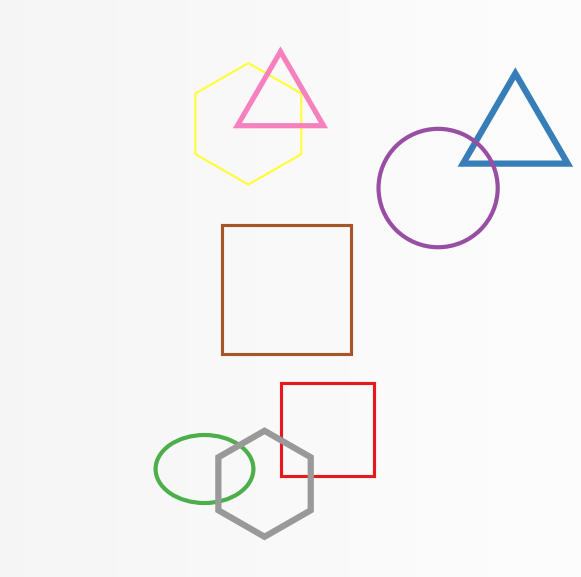[{"shape": "square", "thickness": 1.5, "radius": 0.4, "center": [0.564, 0.255]}, {"shape": "triangle", "thickness": 3, "radius": 0.52, "center": [0.887, 0.768]}, {"shape": "oval", "thickness": 2, "radius": 0.42, "center": [0.352, 0.187]}, {"shape": "circle", "thickness": 2, "radius": 0.51, "center": [0.754, 0.674]}, {"shape": "hexagon", "thickness": 1, "radius": 0.53, "center": [0.427, 0.785]}, {"shape": "square", "thickness": 1.5, "radius": 0.56, "center": [0.493, 0.498]}, {"shape": "triangle", "thickness": 2.5, "radius": 0.43, "center": [0.483, 0.824]}, {"shape": "hexagon", "thickness": 3, "radius": 0.46, "center": [0.455, 0.161]}]